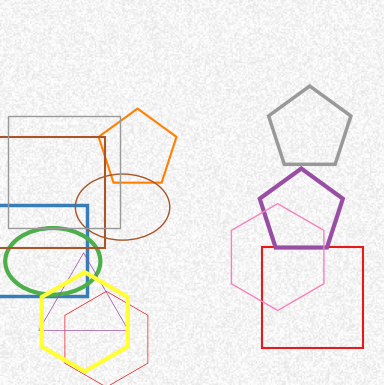[{"shape": "hexagon", "thickness": 0.5, "radius": 0.62, "center": [0.276, 0.119]}, {"shape": "square", "thickness": 1.5, "radius": 0.66, "center": [0.811, 0.228]}, {"shape": "square", "thickness": 2.5, "radius": 0.59, "center": [0.108, 0.35]}, {"shape": "oval", "thickness": 3, "radius": 0.62, "center": [0.137, 0.321]}, {"shape": "pentagon", "thickness": 3, "radius": 0.57, "center": [0.783, 0.449]}, {"shape": "triangle", "thickness": 0.5, "radius": 0.67, "center": [0.217, 0.209]}, {"shape": "pentagon", "thickness": 1.5, "radius": 0.53, "center": [0.357, 0.612]}, {"shape": "hexagon", "thickness": 3, "radius": 0.64, "center": [0.22, 0.164]}, {"shape": "oval", "thickness": 1, "radius": 0.61, "center": [0.318, 0.462]}, {"shape": "square", "thickness": 1.5, "radius": 0.73, "center": [0.128, 0.5]}, {"shape": "hexagon", "thickness": 1, "radius": 0.69, "center": [0.721, 0.332]}, {"shape": "square", "thickness": 1, "radius": 0.73, "center": [0.167, 0.552]}, {"shape": "pentagon", "thickness": 2.5, "radius": 0.56, "center": [0.804, 0.664]}]